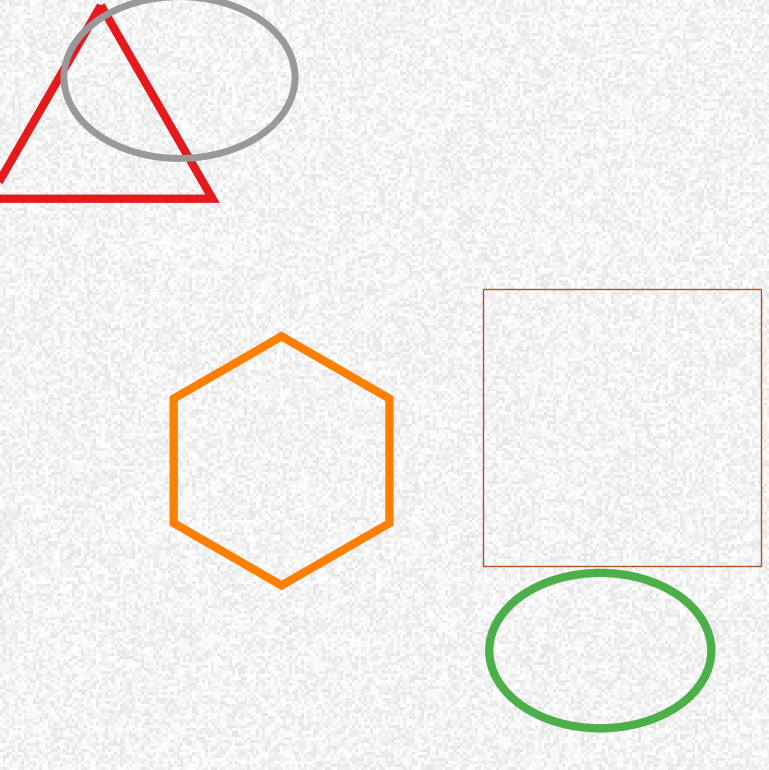[{"shape": "triangle", "thickness": 3, "radius": 0.84, "center": [0.131, 0.826]}, {"shape": "oval", "thickness": 3, "radius": 0.72, "center": [0.78, 0.155]}, {"shape": "hexagon", "thickness": 3, "radius": 0.81, "center": [0.366, 0.401]}, {"shape": "square", "thickness": 0.5, "radius": 0.9, "center": [0.808, 0.445]}, {"shape": "oval", "thickness": 2.5, "radius": 0.75, "center": [0.233, 0.899]}]